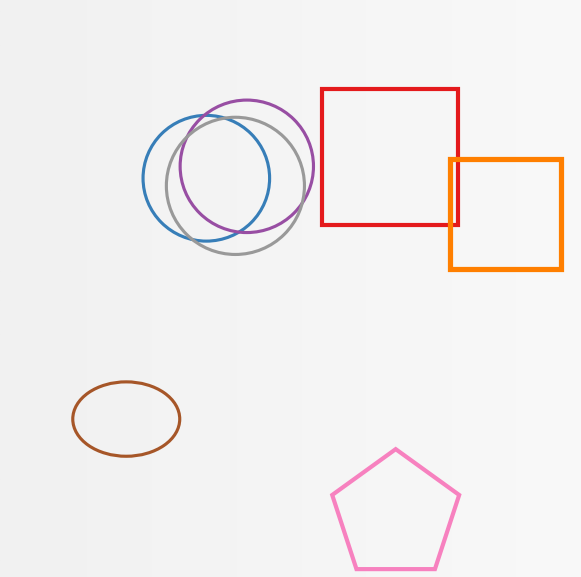[{"shape": "square", "thickness": 2, "radius": 0.59, "center": [0.671, 0.727]}, {"shape": "circle", "thickness": 1.5, "radius": 0.54, "center": [0.355, 0.69]}, {"shape": "circle", "thickness": 1.5, "radius": 0.57, "center": [0.425, 0.711]}, {"shape": "square", "thickness": 2.5, "radius": 0.48, "center": [0.87, 0.629]}, {"shape": "oval", "thickness": 1.5, "radius": 0.46, "center": [0.217, 0.273]}, {"shape": "pentagon", "thickness": 2, "radius": 0.57, "center": [0.681, 0.107]}, {"shape": "circle", "thickness": 1.5, "radius": 0.59, "center": [0.405, 0.677]}]